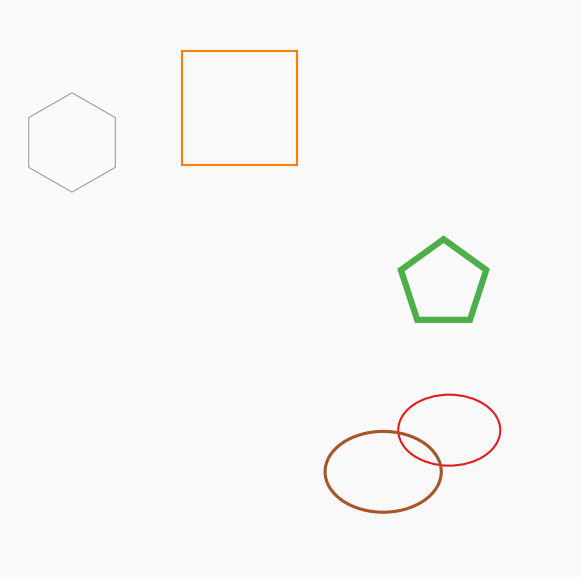[{"shape": "oval", "thickness": 1, "radius": 0.44, "center": [0.773, 0.254]}, {"shape": "pentagon", "thickness": 3, "radius": 0.39, "center": [0.763, 0.508]}, {"shape": "square", "thickness": 1, "radius": 0.5, "center": [0.412, 0.812]}, {"shape": "oval", "thickness": 1.5, "radius": 0.5, "center": [0.659, 0.182]}, {"shape": "hexagon", "thickness": 0.5, "radius": 0.43, "center": [0.124, 0.752]}]